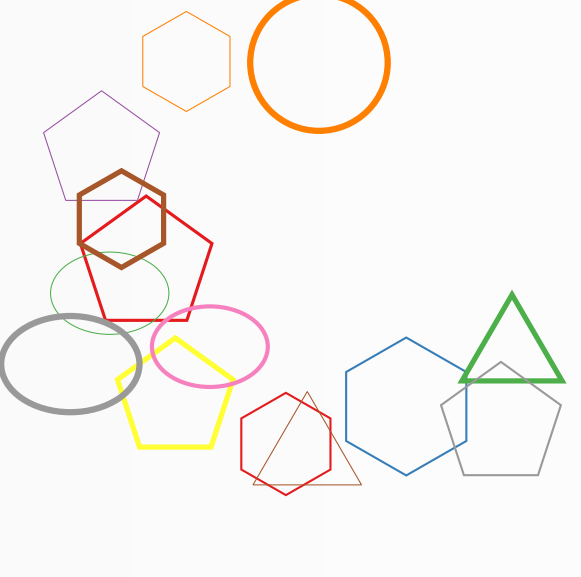[{"shape": "hexagon", "thickness": 1, "radius": 0.44, "center": [0.492, 0.23]}, {"shape": "pentagon", "thickness": 1.5, "radius": 0.59, "center": [0.252, 0.541]}, {"shape": "hexagon", "thickness": 1, "radius": 0.6, "center": [0.699, 0.295]}, {"shape": "oval", "thickness": 0.5, "radius": 0.51, "center": [0.189, 0.491]}, {"shape": "triangle", "thickness": 2.5, "radius": 0.5, "center": [0.881, 0.389]}, {"shape": "pentagon", "thickness": 0.5, "radius": 0.52, "center": [0.175, 0.737]}, {"shape": "circle", "thickness": 3, "radius": 0.59, "center": [0.549, 0.891]}, {"shape": "hexagon", "thickness": 0.5, "radius": 0.43, "center": [0.321, 0.893]}, {"shape": "pentagon", "thickness": 2.5, "radius": 0.52, "center": [0.302, 0.309]}, {"shape": "triangle", "thickness": 0.5, "radius": 0.54, "center": [0.529, 0.213]}, {"shape": "hexagon", "thickness": 2.5, "radius": 0.42, "center": [0.209, 0.62]}, {"shape": "oval", "thickness": 2, "radius": 0.5, "center": [0.361, 0.399]}, {"shape": "pentagon", "thickness": 1, "radius": 0.54, "center": [0.862, 0.264]}, {"shape": "oval", "thickness": 3, "radius": 0.59, "center": [0.121, 0.369]}]